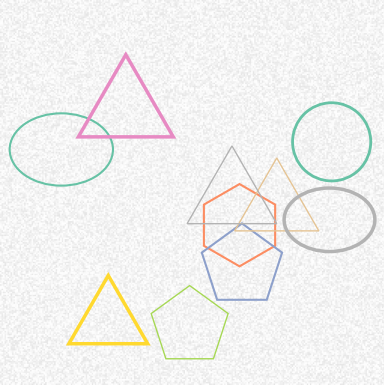[{"shape": "oval", "thickness": 1.5, "radius": 0.67, "center": [0.159, 0.612]}, {"shape": "circle", "thickness": 2, "radius": 0.51, "center": [0.861, 0.632]}, {"shape": "hexagon", "thickness": 1.5, "radius": 0.53, "center": [0.622, 0.415]}, {"shape": "pentagon", "thickness": 1.5, "radius": 0.55, "center": [0.628, 0.31]}, {"shape": "triangle", "thickness": 2.5, "radius": 0.71, "center": [0.327, 0.716]}, {"shape": "pentagon", "thickness": 1, "radius": 0.53, "center": [0.493, 0.153]}, {"shape": "triangle", "thickness": 2.5, "radius": 0.59, "center": [0.281, 0.166]}, {"shape": "triangle", "thickness": 1, "radius": 0.63, "center": [0.719, 0.463]}, {"shape": "triangle", "thickness": 1, "radius": 0.67, "center": [0.602, 0.486]}, {"shape": "oval", "thickness": 2.5, "radius": 0.59, "center": [0.856, 0.429]}]